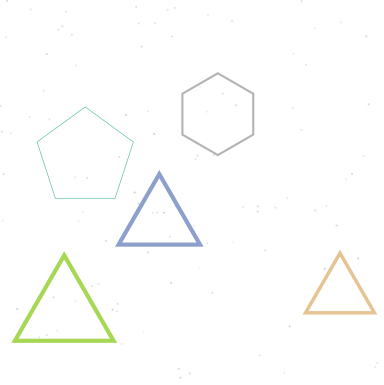[{"shape": "pentagon", "thickness": 0.5, "radius": 0.66, "center": [0.221, 0.591]}, {"shape": "triangle", "thickness": 3, "radius": 0.61, "center": [0.414, 0.426]}, {"shape": "triangle", "thickness": 3, "radius": 0.74, "center": [0.167, 0.189]}, {"shape": "triangle", "thickness": 2.5, "radius": 0.52, "center": [0.883, 0.239]}, {"shape": "hexagon", "thickness": 1.5, "radius": 0.53, "center": [0.566, 0.703]}]